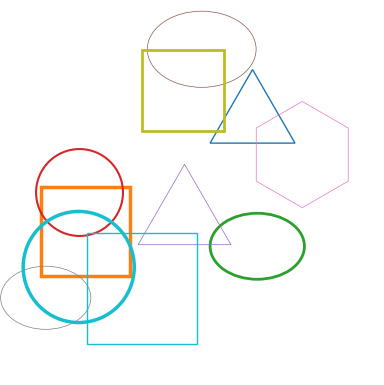[{"shape": "triangle", "thickness": 1, "radius": 0.64, "center": [0.656, 0.692]}, {"shape": "square", "thickness": 2.5, "radius": 0.57, "center": [0.222, 0.399]}, {"shape": "oval", "thickness": 2, "radius": 0.61, "center": [0.668, 0.36]}, {"shape": "circle", "thickness": 1.5, "radius": 0.56, "center": [0.207, 0.5]}, {"shape": "triangle", "thickness": 0.5, "radius": 0.7, "center": [0.479, 0.434]}, {"shape": "oval", "thickness": 0.5, "radius": 0.71, "center": [0.524, 0.872]}, {"shape": "hexagon", "thickness": 0.5, "radius": 0.69, "center": [0.785, 0.599]}, {"shape": "oval", "thickness": 0.5, "radius": 0.59, "center": [0.119, 0.227]}, {"shape": "square", "thickness": 2, "radius": 0.53, "center": [0.475, 0.765]}, {"shape": "circle", "thickness": 2.5, "radius": 0.72, "center": [0.204, 0.307]}, {"shape": "square", "thickness": 1, "radius": 0.72, "center": [0.369, 0.251]}]